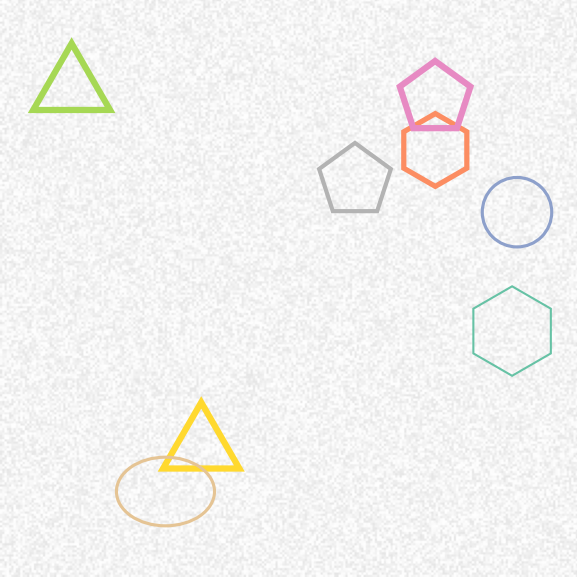[{"shape": "hexagon", "thickness": 1, "radius": 0.39, "center": [0.887, 0.426]}, {"shape": "hexagon", "thickness": 2.5, "radius": 0.32, "center": [0.754, 0.739]}, {"shape": "circle", "thickness": 1.5, "radius": 0.3, "center": [0.895, 0.632]}, {"shape": "pentagon", "thickness": 3, "radius": 0.32, "center": [0.753, 0.829]}, {"shape": "triangle", "thickness": 3, "radius": 0.38, "center": [0.124, 0.847]}, {"shape": "triangle", "thickness": 3, "radius": 0.38, "center": [0.348, 0.226]}, {"shape": "oval", "thickness": 1.5, "radius": 0.42, "center": [0.287, 0.148]}, {"shape": "pentagon", "thickness": 2, "radius": 0.33, "center": [0.615, 0.686]}]